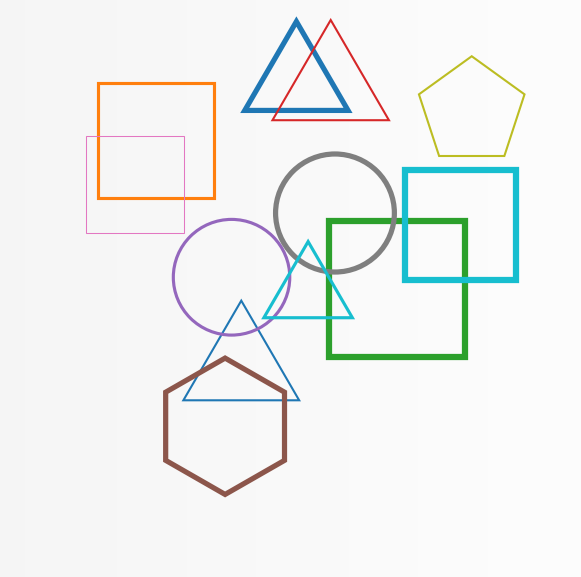[{"shape": "triangle", "thickness": 2.5, "radius": 0.51, "center": [0.51, 0.859]}, {"shape": "triangle", "thickness": 1, "radius": 0.58, "center": [0.415, 0.363]}, {"shape": "square", "thickness": 1.5, "radius": 0.5, "center": [0.269, 0.755]}, {"shape": "square", "thickness": 3, "radius": 0.59, "center": [0.683, 0.498]}, {"shape": "triangle", "thickness": 1, "radius": 0.58, "center": [0.569, 0.849]}, {"shape": "circle", "thickness": 1.5, "radius": 0.5, "center": [0.398, 0.519]}, {"shape": "hexagon", "thickness": 2.5, "radius": 0.59, "center": [0.387, 0.261]}, {"shape": "square", "thickness": 0.5, "radius": 0.42, "center": [0.233, 0.679]}, {"shape": "circle", "thickness": 2.5, "radius": 0.51, "center": [0.576, 0.63]}, {"shape": "pentagon", "thickness": 1, "radius": 0.48, "center": [0.812, 0.806]}, {"shape": "square", "thickness": 3, "radius": 0.48, "center": [0.792, 0.61]}, {"shape": "triangle", "thickness": 1.5, "radius": 0.44, "center": [0.53, 0.493]}]